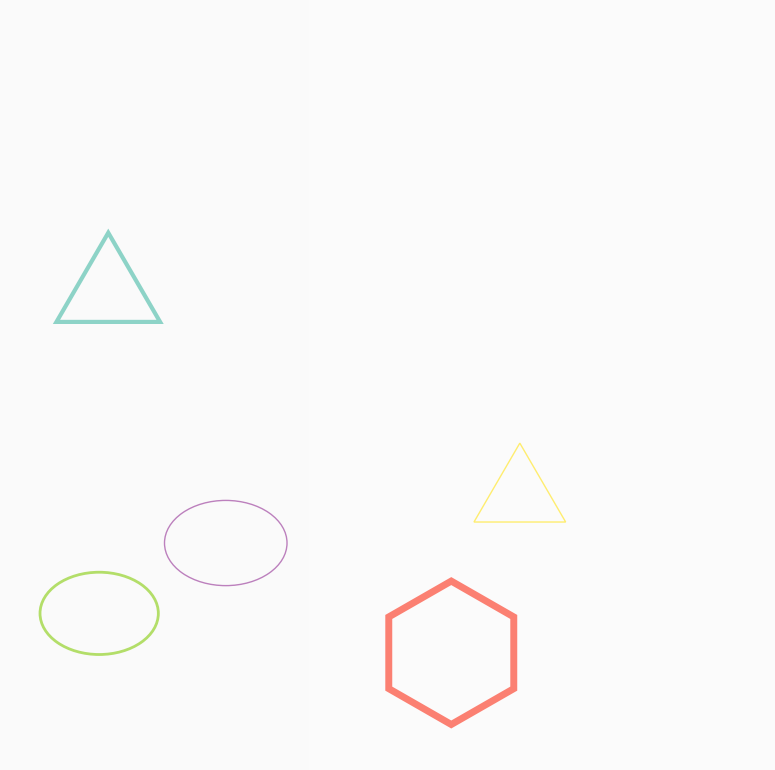[{"shape": "triangle", "thickness": 1.5, "radius": 0.39, "center": [0.14, 0.621]}, {"shape": "hexagon", "thickness": 2.5, "radius": 0.47, "center": [0.582, 0.152]}, {"shape": "oval", "thickness": 1, "radius": 0.38, "center": [0.128, 0.203]}, {"shape": "oval", "thickness": 0.5, "radius": 0.4, "center": [0.291, 0.295]}, {"shape": "triangle", "thickness": 0.5, "radius": 0.34, "center": [0.671, 0.356]}]